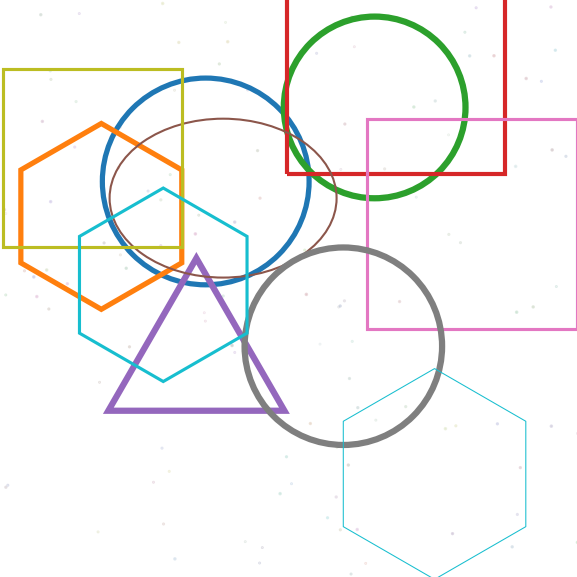[{"shape": "circle", "thickness": 2.5, "radius": 0.89, "center": [0.356, 0.685]}, {"shape": "hexagon", "thickness": 2.5, "radius": 0.8, "center": [0.175, 0.624]}, {"shape": "circle", "thickness": 3, "radius": 0.79, "center": [0.649, 0.813]}, {"shape": "square", "thickness": 2, "radius": 0.94, "center": [0.686, 0.887]}, {"shape": "triangle", "thickness": 3, "radius": 0.88, "center": [0.34, 0.376]}, {"shape": "oval", "thickness": 1, "radius": 0.98, "center": [0.386, 0.656]}, {"shape": "square", "thickness": 1.5, "radius": 0.91, "center": [0.817, 0.611]}, {"shape": "circle", "thickness": 3, "radius": 0.85, "center": [0.595, 0.4]}, {"shape": "square", "thickness": 1.5, "radius": 0.77, "center": [0.16, 0.726]}, {"shape": "hexagon", "thickness": 0.5, "radius": 0.91, "center": [0.752, 0.178]}, {"shape": "hexagon", "thickness": 1.5, "radius": 0.84, "center": [0.283, 0.506]}]